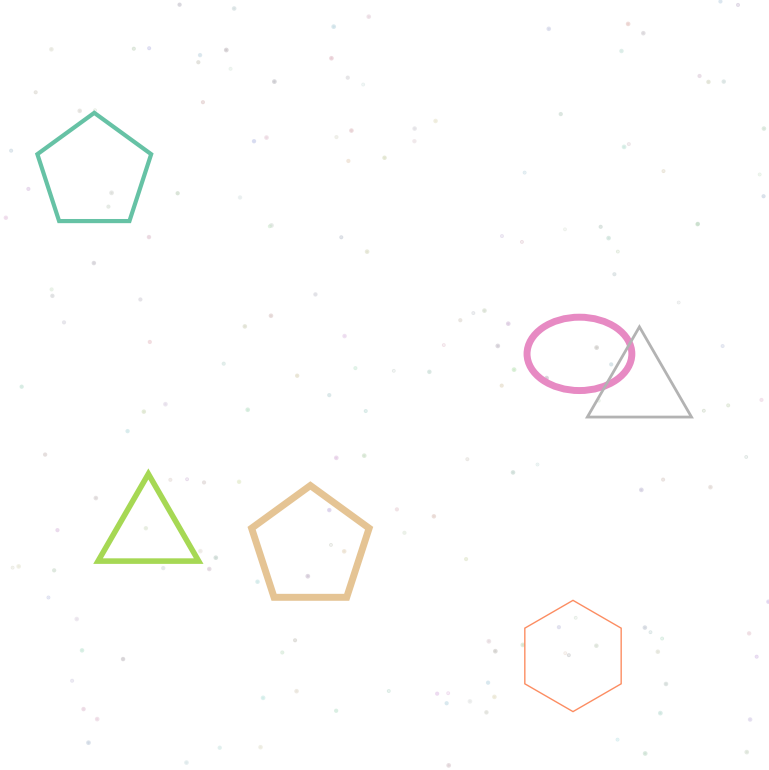[{"shape": "pentagon", "thickness": 1.5, "radius": 0.39, "center": [0.122, 0.776]}, {"shape": "hexagon", "thickness": 0.5, "radius": 0.36, "center": [0.744, 0.148]}, {"shape": "oval", "thickness": 2.5, "radius": 0.34, "center": [0.753, 0.54]}, {"shape": "triangle", "thickness": 2, "radius": 0.38, "center": [0.193, 0.309]}, {"shape": "pentagon", "thickness": 2.5, "radius": 0.4, "center": [0.403, 0.289]}, {"shape": "triangle", "thickness": 1, "radius": 0.39, "center": [0.83, 0.497]}]